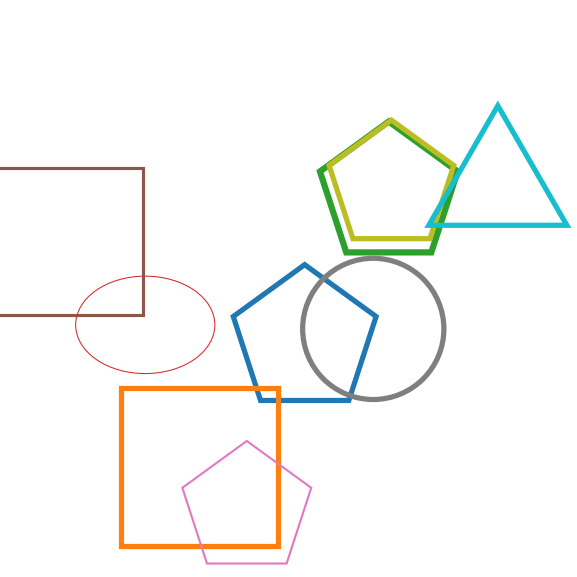[{"shape": "pentagon", "thickness": 2.5, "radius": 0.65, "center": [0.528, 0.411]}, {"shape": "square", "thickness": 2.5, "radius": 0.68, "center": [0.346, 0.19]}, {"shape": "pentagon", "thickness": 3, "radius": 0.63, "center": [0.673, 0.663]}, {"shape": "oval", "thickness": 0.5, "radius": 0.6, "center": [0.252, 0.437]}, {"shape": "square", "thickness": 1.5, "radius": 0.64, "center": [0.12, 0.581]}, {"shape": "pentagon", "thickness": 1, "radius": 0.59, "center": [0.427, 0.118]}, {"shape": "circle", "thickness": 2.5, "radius": 0.61, "center": [0.646, 0.43]}, {"shape": "pentagon", "thickness": 2.5, "radius": 0.57, "center": [0.678, 0.678]}, {"shape": "triangle", "thickness": 2.5, "radius": 0.69, "center": [0.862, 0.678]}]